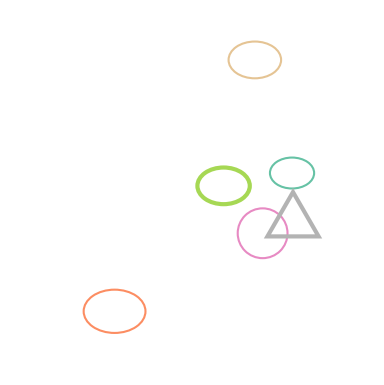[{"shape": "oval", "thickness": 1.5, "radius": 0.29, "center": [0.759, 0.551]}, {"shape": "oval", "thickness": 1.5, "radius": 0.4, "center": [0.298, 0.191]}, {"shape": "circle", "thickness": 1.5, "radius": 0.32, "center": [0.682, 0.394]}, {"shape": "oval", "thickness": 3, "radius": 0.34, "center": [0.581, 0.517]}, {"shape": "oval", "thickness": 1.5, "radius": 0.34, "center": [0.662, 0.844]}, {"shape": "triangle", "thickness": 3, "radius": 0.38, "center": [0.761, 0.424]}]